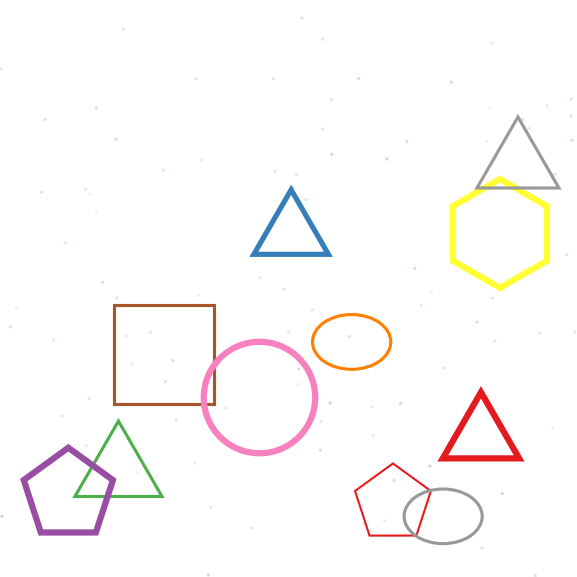[{"shape": "pentagon", "thickness": 1, "radius": 0.35, "center": [0.68, 0.128]}, {"shape": "triangle", "thickness": 3, "radius": 0.38, "center": [0.833, 0.244]}, {"shape": "triangle", "thickness": 2.5, "radius": 0.37, "center": [0.504, 0.596]}, {"shape": "triangle", "thickness": 1.5, "radius": 0.44, "center": [0.205, 0.183]}, {"shape": "pentagon", "thickness": 3, "radius": 0.41, "center": [0.118, 0.143]}, {"shape": "oval", "thickness": 1.5, "radius": 0.34, "center": [0.609, 0.407]}, {"shape": "hexagon", "thickness": 3, "radius": 0.47, "center": [0.866, 0.595]}, {"shape": "square", "thickness": 1.5, "radius": 0.43, "center": [0.284, 0.385]}, {"shape": "circle", "thickness": 3, "radius": 0.48, "center": [0.449, 0.311]}, {"shape": "oval", "thickness": 1.5, "radius": 0.34, "center": [0.767, 0.105]}, {"shape": "triangle", "thickness": 1.5, "radius": 0.41, "center": [0.897, 0.715]}]